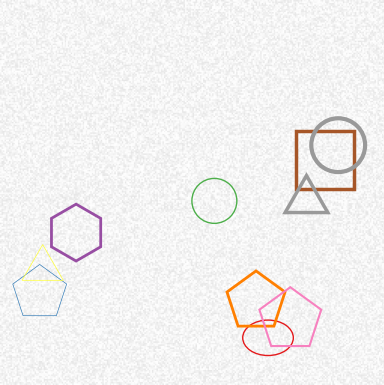[{"shape": "oval", "thickness": 1, "radius": 0.33, "center": [0.696, 0.123]}, {"shape": "pentagon", "thickness": 0.5, "radius": 0.37, "center": [0.103, 0.239]}, {"shape": "circle", "thickness": 1, "radius": 0.29, "center": [0.557, 0.478]}, {"shape": "hexagon", "thickness": 2, "radius": 0.37, "center": [0.198, 0.396]}, {"shape": "pentagon", "thickness": 2, "radius": 0.4, "center": [0.665, 0.217]}, {"shape": "triangle", "thickness": 0.5, "radius": 0.31, "center": [0.111, 0.303]}, {"shape": "square", "thickness": 2.5, "radius": 0.37, "center": [0.845, 0.585]}, {"shape": "pentagon", "thickness": 1.5, "radius": 0.42, "center": [0.754, 0.17]}, {"shape": "triangle", "thickness": 2.5, "radius": 0.32, "center": [0.796, 0.48]}, {"shape": "circle", "thickness": 3, "radius": 0.35, "center": [0.878, 0.623]}]